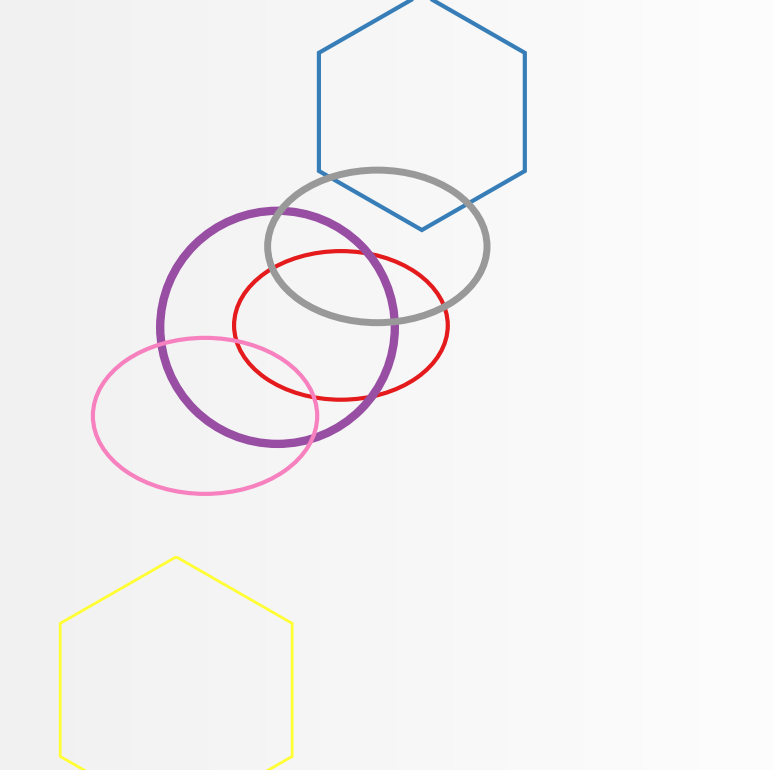[{"shape": "oval", "thickness": 1.5, "radius": 0.69, "center": [0.44, 0.577]}, {"shape": "hexagon", "thickness": 1.5, "radius": 0.77, "center": [0.544, 0.855]}, {"shape": "circle", "thickness": 3, "radius": 0.76, "center": [0.358, 0.575]}, {"shape": "hexagon", "thickness": 1, "radius": 0.86, "center": [0.227, 0.104]}, {"shape": "oval", "thickness": 1.5, "radius": 0.72, "center": [0.265, 0.46]}, {"shape": "oval", "thickness": 2.5, "radius": 0.71, "center": [0.487, 0.68]}]